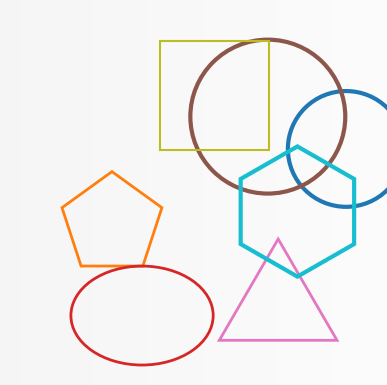[{"shape": "circle", "thickness": 3, "radius": 0.75, "center": [0.893, 0.613]}, {"shape": "pentagon", "thickness": 2, "radius": 0.68, "center": [0.289, 0.419]}, {"shape": "oval", "thickness": 2, "radius": 0.92, "center": [0.367, 0.18]}, {"shape": "circle", "thickness": 3, "radius": 1.0, "center": [0.691, 0.697]}, {"shape": "triangle", "thickness": 2, "radius": 0.88, "center": [0.718, 0.204]}, {"shape": "square", "thickness": 1.5, "radius": 0.71, "center": [0.554, 0.751]}, {"shape": "hexagon", "thickness": 3, "radius": 0.85, "center": [0.767, 0.451]}]